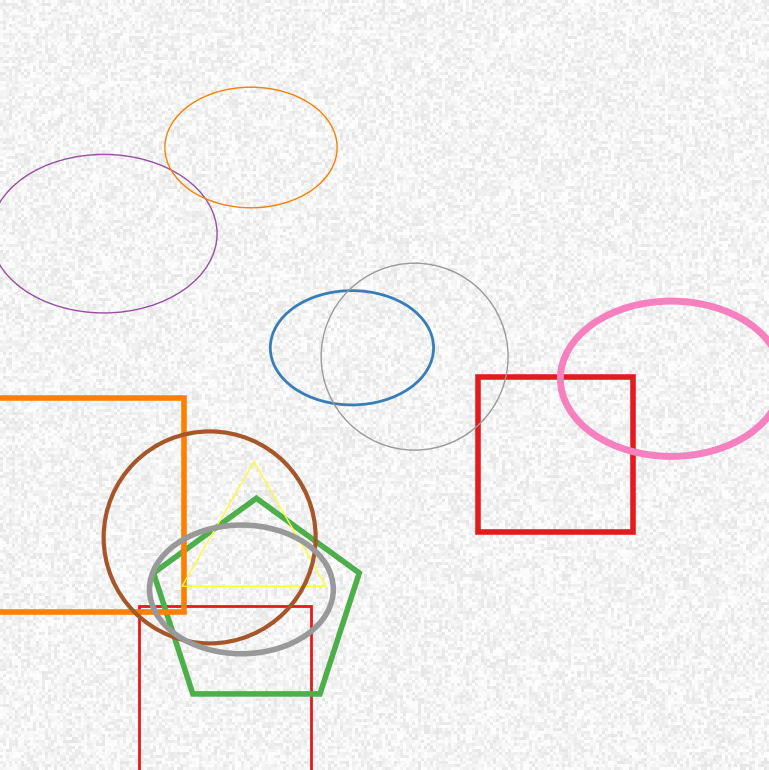[{"shape": "square", "thickness": 2, "radius": 0.5, "center": [0.722, 0.41]}, {"shape": "square", "thickness": 1, "radius": 0.56, "center": [0.292, 0.101]}, {"shape": "oval", "thickness": 1, "radius": 0.53, "center": [0.457, 0.548]}, {"shape": "pentagon", "thickness": 2, "radius": 0.7, "center": [0.333, 0.212]}, {"shape": "oval", "thickness": 0.5, "radius": 0.74, "center": [0.135, 0.697]}, {"shape": "square", "thickness": 2, "radius": 0.69, "center": [0.1, 0.344]}, {"shape": "oval", "thickness": 0.5, "radius": 0.56, "center": [0.326, 0.808]}, {"shape": "triangle", "thickness": 0.5, "radius": 0.54, "center": [0.33, 0.293]}, {"shape": "circle", "thickness": 1.5, "radius": 0.69, "center": [0.272, 0.302]}, {"shape": "oval", "thickness": 2.5, "radius": 0.72, "center": [0.872, 0.508]}, {"shape": "oval", "thickness": 2, "radius": 0.6, "center": [0.314, 0.235]}, {"shape": "circle", "thickness": 0.5, "radius": 0.61, "center": [0.538, 0.537]}]